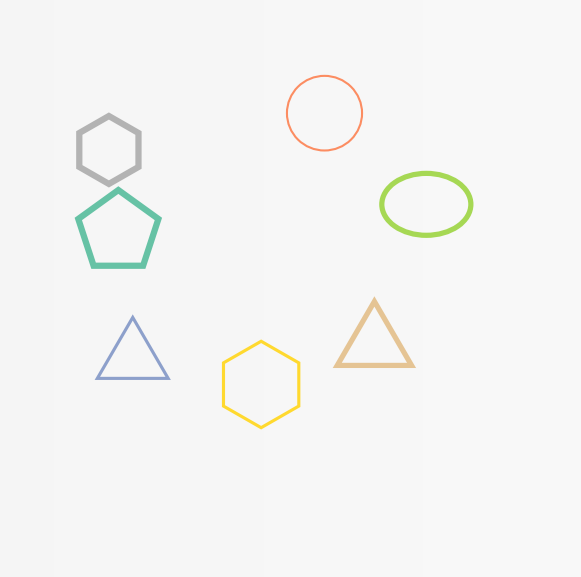[{"shape": "pentagon", "thickness": 3, "radius": 0.36, "center": [0.204, 0.598]}, {"shape": "circle", "thickness": 1, "radius": 0.32, "center": [0.558, 0.803]}, {"shape": "triangle", "thickness": 1.5, "radius": 0.35, "center": [0.228, 0.379]}, {"shape": "oval", "thickness": 2.5, "radius": 0.38, "center": [0.733, 0.645]}, {"shape": "hexagon", "thickness": 1.5, "radius": 0.37, "center": [0.449, 0.333]}, {"shape": "triangle", "thickness": 2.5, "radius": 0.37, "center": [0.644, 0.403]}, {"shape": "hexagon", "thickness": 3, "radius": 0.29, "center": [0.187, 0.739]}]